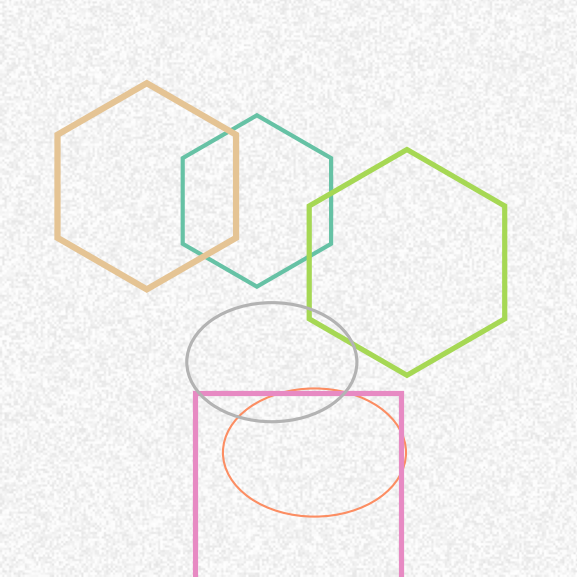[{"shape": "hexagon", "thickness": 2, "radius": 0.74, "center": [0.445, 0.651]}, {"shape": "oval", "thickness": 1, "radius": 0.79, "center": [0.545, 0.216]}, {"shape": "square", "thickness": 2.5, "radius": 0.89, "center": [0.516, 0.141]}, {"shape": "hexagon", "thickness": 2.5, "radius": 0.98, "center": [0.705, 0.545]}, {"shape": "hexagon", "thickness": 3, "radius": 0.89, "center": [0.254, 0.677]}, {"shape": "oval", "thickness": 1.5, "radius": 0.74, "center": [0.471, 0.372]}]